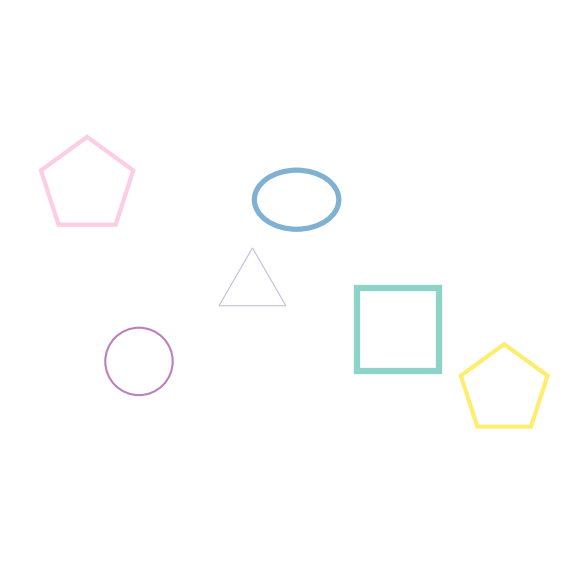[{"shape": "square", "thickness": 3, "radius": 0.36, "center": [0.689, 0.429]}, {"shape": "triangle", "thickness": 0.5, "radius": 0.33, "center": [0.437, 0.503]}, {"shape": "oval", "thickness": 2.5, "radius": 0.37, "center": [0.514, 0.653]}, {"shape": "pentagon", "thickness": 2, "radius": 0.42, "center": [0.151, 0.678]}, {"shape": "circle", "thickness": 1, "radius": 0.29, "center": [0.241, 0.373]}, {"shape": "pentagon", "thickness": 2, "radius": 0.39, "center": [0.873, 0.324]}]